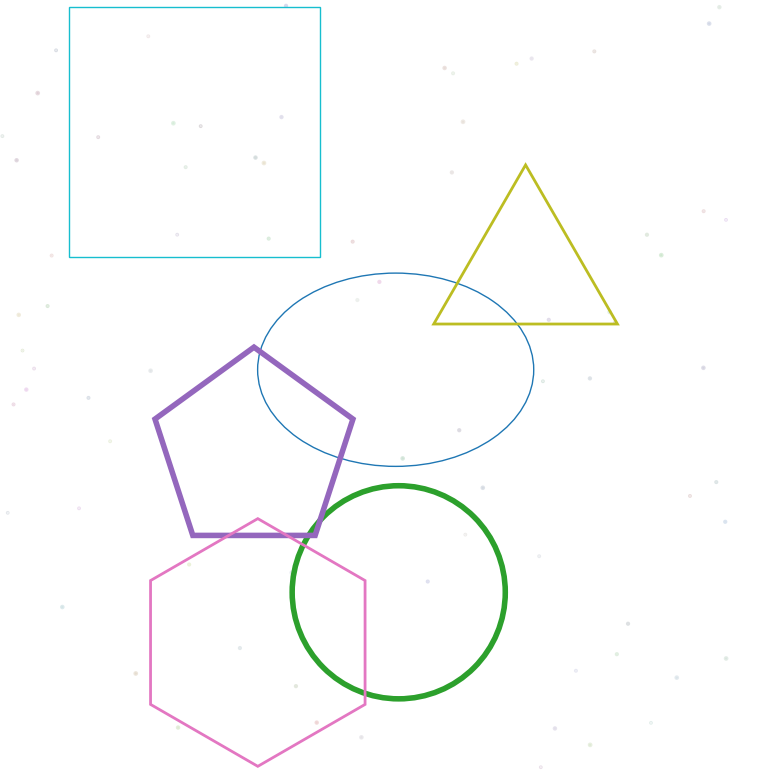[{"shape": "oval", "thickness": 0.5, "radius": 0.9, "center": [0.514, 0.52]}, {"shape": "circle", "thickness": 2, "radius": 0.69, "center": [0.518, 0.231]}, {"shape": "pentagon", "thickness": 2, "radius": 0.68, "center": [0.33, 0.414]}, {"shape": "hexagon", "thickness": 1, "radius": 0.8, "center": [0.335, 0.166]}, {"shape": "triangle", "thickness": 1, "radius": 0.69, "center": [0.683, 0.648]}, {"shape": "square", "thickness": 0.5, "radius": 0.81, "center": [0.253, 0.829]}]